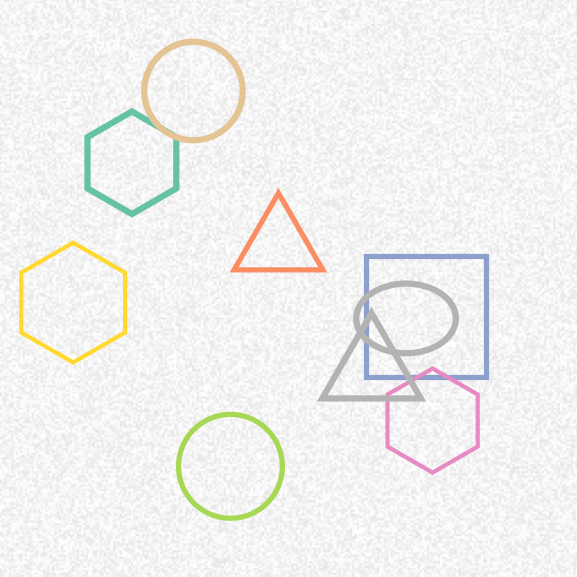[{"shape": "hexagon", "thickness": 3, "radius": 0.44, "center": [0.228, 0.717]}, {"shape": "triangle", "thickness": 2.5, "radius": 0.44, "center": [0.482, 0.576]}, {"shape": "square", "thickness": 2.5, "radius": 0.52, "center": [0.738, 0.451]}, {"shape": "hexagon", "thickness": 2, "radius": 0.45, "center": [0.749, 0.271]}, {"shape": "circle", "thickness": 2.5, "radius": 0.45, "center": [0.399, 0.192]}, {"shape": "hexagon", "thickness": 2, "radius": 0.52, "center": [0.127, 0.475]}, {"shape": "circle", "thickness": 3, "radius": 0.43, "center": [0.335, 0.842]}, {"shape": "oval", "thickness": 3, "radius": 0.43, "center": [0.703, 0.448]}, {"shape": "triangle", "thickness": 3, "radius": 0.49, "center": [0.643, 0.358]}]